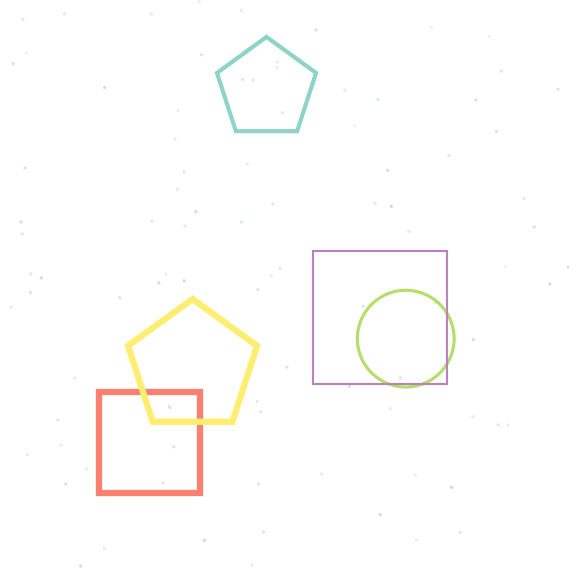[{"shape": "pentagon", "thickness": 2, "radius": 0.45, "center": [0.461, 0.845]}, {"shape": "square", "thickness": 3, "radius": 0.44, "center": [0.259, 0.232]}, {"shape": "circle", "thickness": 1.5, "radius": 0.42, "center": [0.703, 0.413]}, {"shape": "square", "thickness": 1, "radius": 0.58, "center": [0.658, 0.45]}, {"shape": "pentagon", "thickness": 3, "radius": 0.59, "center": [0.333, 0.364]}]